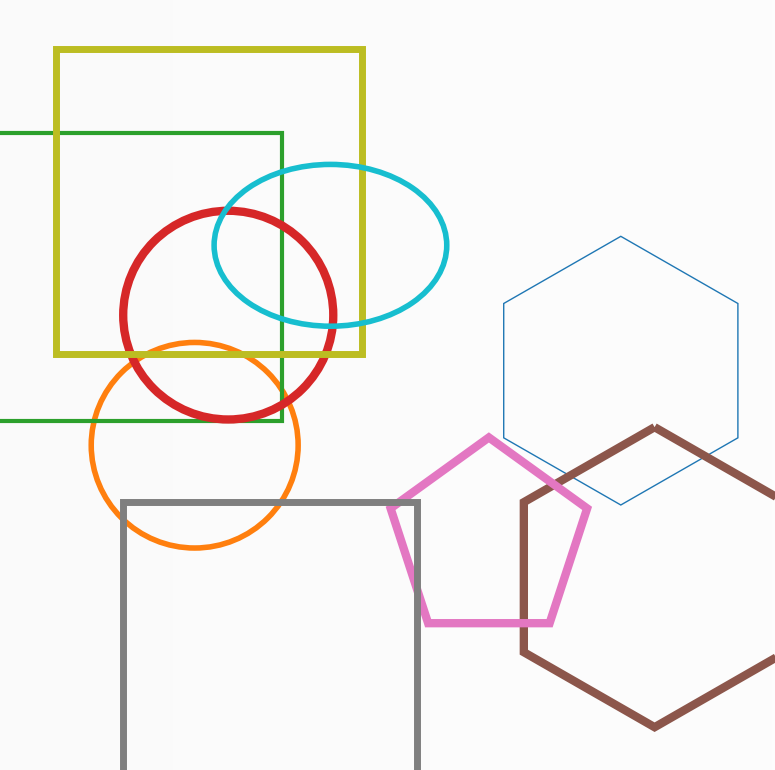[{"shape": "hexagon", "thickness": 0.5, "radius": 0.87, "center": [0.801, 0.519]}, {"shape": "circle", "thickness": 2, "radius": 0.67, "center": [0.251, 0.422]}, {"shape": "square", "thickness": 1.5, "radius": 0.94, "center": [0.177, 0.64]}, {"shape": "circle", "thickness": 3, "radius": 0.68, "center": [0.295, 0.591]}, {"shape": "hexagon", "thickness": 3, "radius": 0.97, "center": [0.845, 0.25]}, {"shape": "pentagon", "thickness": 3, "radius": 0.67, "center": [0.631, 0.299]}, {"shape": "square", "thickness": 2.5, "radius": 0.95, "center": [0.348, 0.158]}, {"shape": "square", "thickness": 2.5, "radius": 0.99, "center": [0.27, 0.739]}, {"shape": "oval", "thickness": 2, "radius": 0.75, "center": [0.426, 0.681]}]